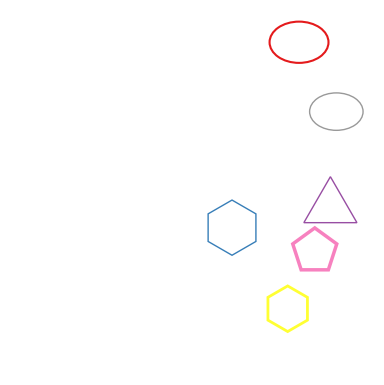[{"shape": "oval", "thickness": 1.5, "radius": 0.38, "center": [0.777, 0.89]}, {"shape": "hexagon", "thickness": 1, "radius": 0.36, "center": [0.603, 0.409]}, {"shape": "triangle", "thickness": 1, "radius": 0.4, "center": [0.858, 0.461]}, {"shape": "hexagon", "thickness": 2, "radius": 0.3, "center": [0.747, 0.198]}, {"shape": "pentagon", "thickness": 2.5, "radius": 0.3, "center": [0.818, 0.348]}, {"shape": "oval", "thickness": 1, "radius": 0.35, "center": [0.874, 0.71]}]